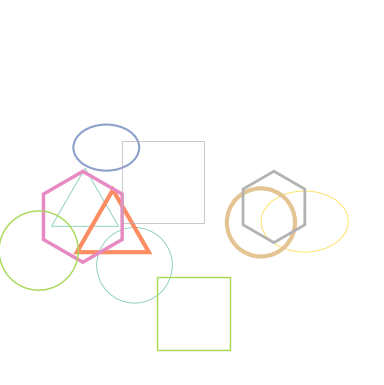[{"shape": "triangle", "thickness": 0.5, "radius": 0.5, "center": [0.221, 0.463]}, {"shape": "circle", "thickness": 0.5, "radius": 0.49, "center": [0.349, 0.311]}, {"shape": "triangle", "thickness": 3, "radius": 0.54, "center": [0.293, 0.399]}, {"shape": "oval", "thickness": 1.5, "radius": 0.43, "center": [0.276, 0.617]}, {"shape": "hexagon", "thickness": 2.5, "radius": 0.59, "center": [0.215, 0.437]}, {"shape": "circle", "thickness": 1, "radius": 0.51, "center": [0.1, 0.349]}, {"shape": "square", "thickness": 1, "radius": 0.47, "center": [0.503, 0.185]}, {"shape": "oval", "thickness": 0.5, "radius": 0.57, "center": [0.791, 0.425]}, {"shape": "circle", "thickness": 3, "radius": 0.44, "center": [0.678, 0.422]}, {"shape": "square", "thickness": 0.5, "radius": 0.53, "center": [0.423, 0.529]}, {"shape": "hexagon", "thickness": 2, "radius": 0.46, "center": [0.711, 0.462]}]